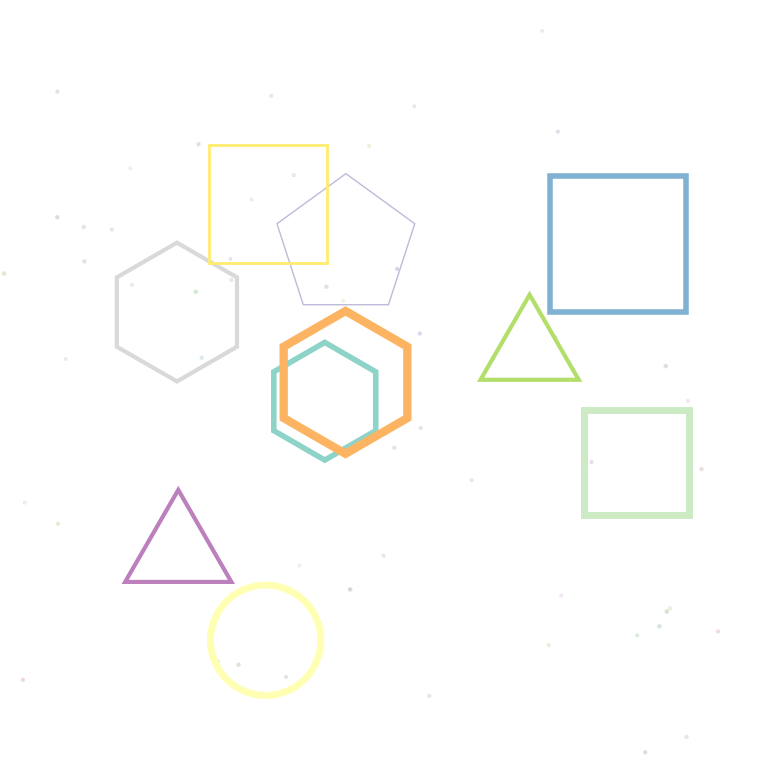[{"shape": "hexagon", "thickness": 2, "radius": 0.38, "center": [0.422, 0.479]}, {"shape": "circle", "thickness": 2.5, "radius": 0.36, "center": [0.345, 0.168]}, {"shape": "pentagon", "thickness": 0.5, "radius": 0.47, "center": [0.449, 0.68]}, {"shape": "square", "thickness": 2, "radius": 0.44, "center": [0.802, 0.683]}, {"shape": "hexagon", "thickness": 3, "radius": 0.46, "center": [0.449, 0.503]}, {"shape": "triangle", "thickness": 1.5, "radius": 0.37, "center": [0.688, 0.544]}, {"shape": "hexagon", "thickness": 1.5, "radius": 0.45, "center": [0.23, 0.595]}, {"shape": "triangle", "thickness": 1.5, "radius": 0.4, "center": [0.231, 0.284]}, {"shape": "square", "thickness": 2.5, "radius": 0.34, "center": [0.827, 0.399]}, {"shape": "square", "thickness": 1, "radius": 0.38, "center": [0.348, 0.735]}]